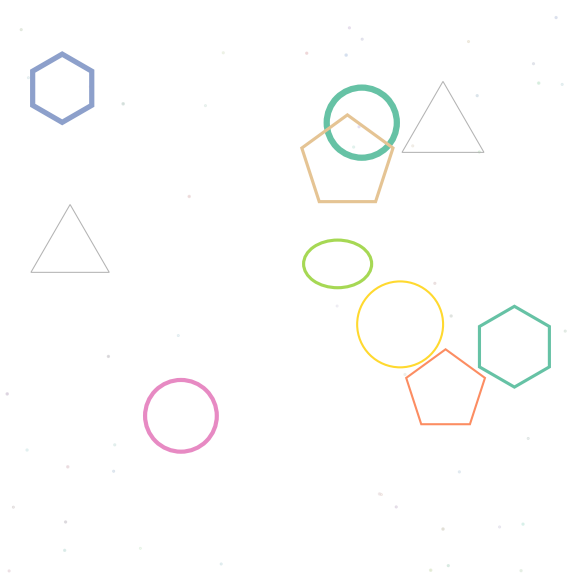[{"shape": "hexagon", "thickness": 1.5, "radius": 0.35, "center": [0.891, 0.399]}, {"shape": "circle", "thickness": 3, "radius": 0.3, "center": [0.626, 0.787]}, {"shape": "pentagon", "thickness": 1, "radius": 0.36, "center": [0.772, 0.323]}, {"shape": "hexagon", "thickness": 2.5, "radius": 0.3, "center": [0.108, 0.846]}, {"shape": "circle", "thickness": 2, "radius": 0.31, "center": [0.313, 0.279]}, {"shape": "oval", "thickness": 1.5, "radius": 0.29, "center": [0.585, 0.542]}, {"shape": "circle", "thickness": 1, "radius": 0.37, "center": [0.693, 0.437]}, {"shape": "pentagon", "thickness": 1.5, "radius": 0.42, "center": [0.602, 0.717]}, {"shape": "triangle", "thickness": 0.5, "radius": 0.39, "center": [0.121, 0.567]}, {"shape": "triangle", "thickness": 0.5, "radius": 0.41, "center": [0.767, 0.776]}]